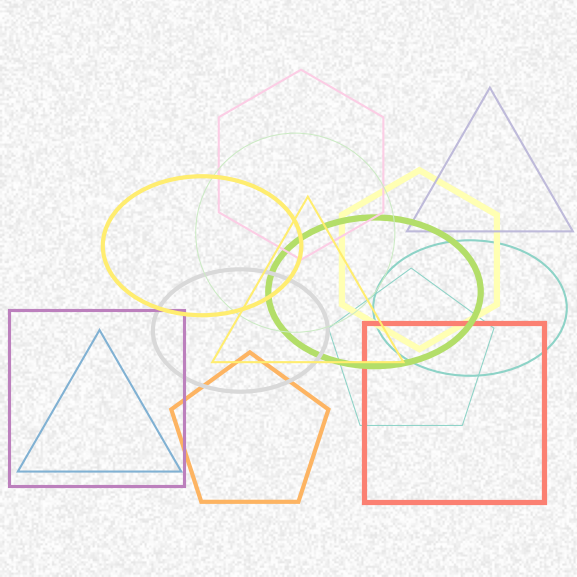[{"shape": "pentagon", "thickness": 0.5, "radius": 0.75, "center": [0.712, 0.384]}, {"shape": "oval", "thickness": 1, "radius": 0.84, "center": [0.814, 0.466]}, {"shape": "hexagon", "thickness": 3, "radius": 0.77, "center": [0.726, 0.549]}, {"shape": "triangle", "thickness": 1, "radius": 0.83, "center": [0.848, 0.681]}, {"shape": "square", "thickness": 2.5, "radius": 0.78, "center": [0.786, 0.285]}, {"shape": "triangle", "thickness": 1, "radius": 0.82, "center": [0.172, 0.264]}, {"shape": "pentagon", "thickness": 2, "radius": 0.72, "center": [0.433, 0.246]}, {"shape": "oval", "thickness": 3, "radius": 0.92, "center": [0.648, 0.494]}, {"shape": "hexagon", "thickness": 1, "radius": 0.82, "center": [0.521, 0.714]}, {"shape": "oval", "thickness": 2, "radius": 0.76, "center": [0.416, 0.427]}, {"shape": "square", "thickness": 1.5, "radius": 0.76, "center": [0.168, 0.31]}, {"shape": "circle", "thickness": 0.5, "radius": 0.86, "center": [0.511, 0.596]}, {"shape": "oval", "thickness": 2, "radius": 0.86, "center": [0.35, 0.574]}, {"shape": "triangle", "thickness": 1, "radius": 0.96, "center": [0.533, 0.468]}]